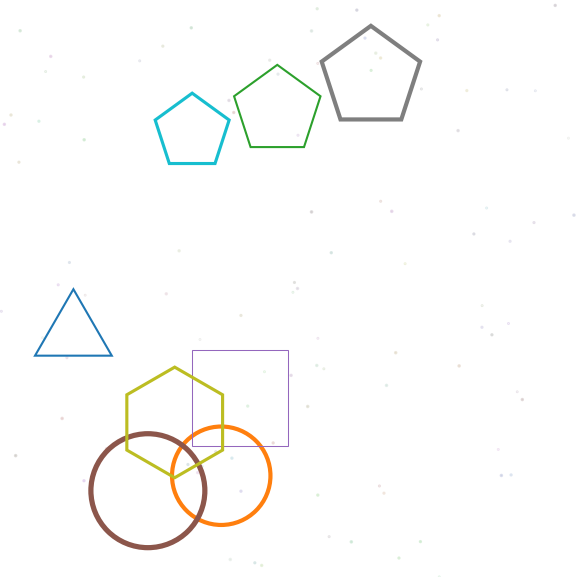[{"shape": "triangle", "thickness": 1, "radius": 0.38, "center": [0.127, 0.422]}, {"shape": "circle", "thickness": 2, "radius": 0.43, "center": [0.383, 0.175]}, {"shape": "pentagon", "thickness": 1, "radius": 0.39, "center": [0.48, 0.808]}, {"shape": "square", "thickness": 0.5, "radius": 0.42, "center": [0.416, 0.31]}, {"shape": "circle", "thickness": 2.5, "radius": 0.49, "center": [0.256, 0.149]}, {"shape": "pentagon", "thickness": 2, "radius": 0.45, "center": [0.642, 0.865]}, {"shape": "hexagon", "thickness": 1.5, "radius": 0.48, "center": [0.303, 0.268]}, {"shape": "pentagon", "thickness": 1.5, "radius": 0.34, "center": [0.333, 0.77]}]